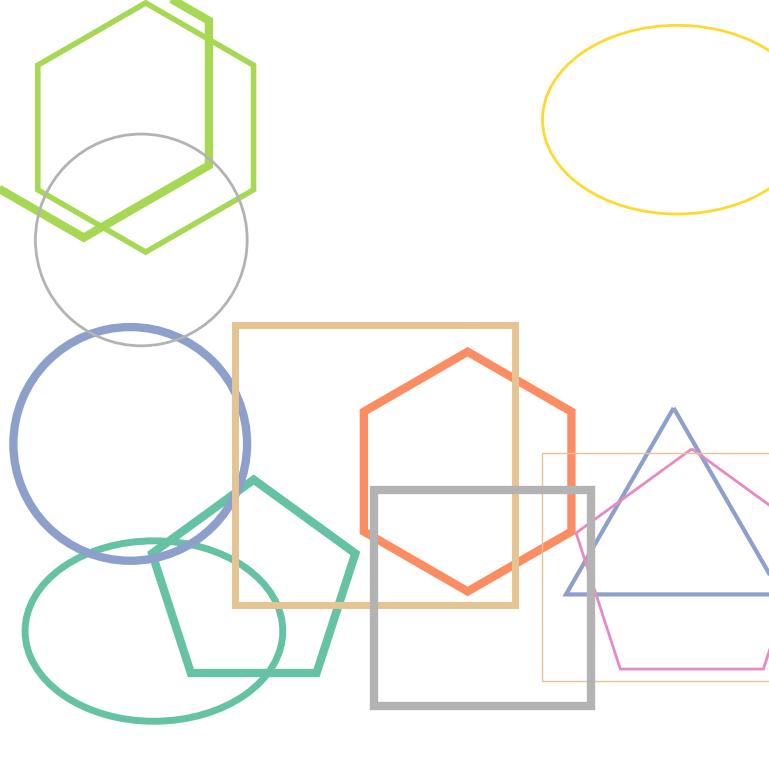[{"shape": "oval", "thickness": 2.5, "radius": 0.84, "center": [0.2, 0.18]}, {"shape": "pentagon", "thickness": 3, "radius": 0.69, "center": [0.329, 0.238]}, {"shape": "hexagon", "thickness": 3, "radius": 0.78, "center": [0.607, 0.388]}, {"shape": "circle", "thickness": 3, "radius": 0.76, "center": [0.169, 0.424]}, {"shape": "triangle", "thickness": 1.5, "radius": 0.81, "center": [0.875, 0.309]}, {"shape": "pentagon", "thickness": 1, "radius": 0.79, "center": [0.899, 0.259]}, {"shape": "hexagon", "thickness": 2, "radius": 0.81, "center": [0.189, 0.834]}, {"shape": "hexagon", "thickness": 3, "radius": 0.94, "center": [0.109, 0.879]}, {"shape": "oval", "thickness": 1, "radius": 0.88, "center": [0.88, 0.845]}, {"shape": "square", "thickness": 2.5, "radius": 0.91, "center": [0.487, 0.396]}, {"shape": "square", "thickness": 0.5, "radius": 0.74, "center": [0.852, 0.264]}, {"shape": "square", "thickness": 3, "radius": 0.7, "center": [0.627, 0.224]}, {"shape": "circle", "thickness": 1, "radius": 0.69, "center": [0.184, 0.688]}]